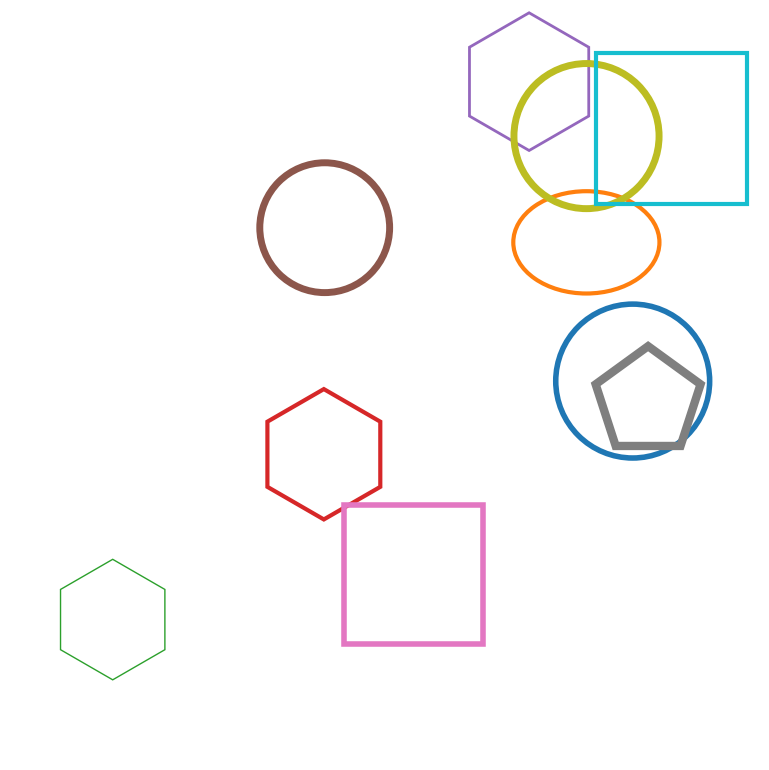[{"shape": "circle", "thickness": 2, "radius": 0.5, "center": [0.822, 0.505]}, {"shape": "oval", "thickness": 1.5, "radius": 0.47, "center": [0.762, 0.685]}, {"shape": "hexagon", "thickness": 0.5, "radius": 0.39, "center": [0.146, 0.195]}, {"shape": "hexagon", "thickness": 1.5, "radius": 0.42, "center": [0.421, 0.41]}, {"shape": "hexagon", "thickness": 1, "radius": 0.45, "center": [0.687, 0.894]}, {"shape": "circle", "thickness": 2.5, "radius": 0.42, "center": [0.422, 0.704]}, {"shape": "square", "thickness": 2, "radius": 0.45, "center": [0.537, 0.254]}, {"shape": "pentagon", "thickness": 3, "radius": 0.36, "center": [0.842, 0.479]}, {"shape": "circle", "thickness": 2.5, "radius": 0.47, "center": [0.762, 0.823]}, {"shape": "square", "thickness": 1.5, "radius": 0.49, "center": [0.872, 0.833]}]